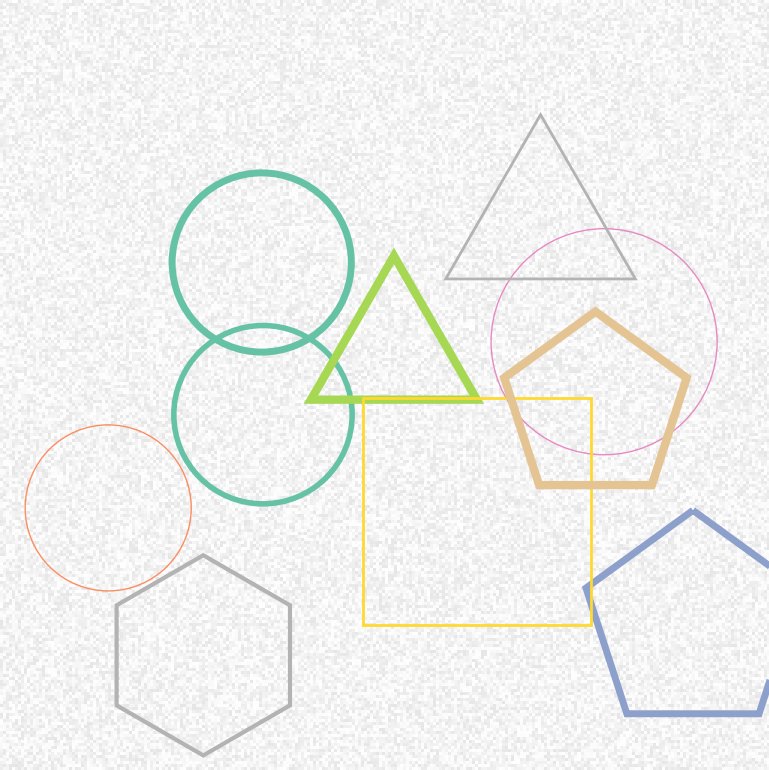[{"shape": "circle", "thickness": 2, "radius": 0.58, "center": [0.342, 0.461]}, {"shape": "circle", "thickness": 2.5, "radius": 0.58, "center": [0.34, 0.659]}, {"shape": "circle", "thickness": 0.5, "radius": 0.54, "center": [0.141, 0.34]}, {"shape": "pentagon", "thickness": 2.5, "radius": 0.73, "center": [0.9, 0.191]}, {"shape": "circle", "thickness": 0.5, "radius": 0.73, "center": [0.785, 0.556]}, {"shape": "triangle", "thickness": 3, "radius": 0.62, "center": [0.512, 0.543]}, {"shape": "square", "thickness": 1, "radius": 0.74, "center": [0.619, 0.336]}, {"shape": "pentagon", "thickness": 3, "radius": 0.62, "center": [0.773, 0.471]}, {"shape": "hexagon", "thickness": 1.5, "radius": 0.65, "center": [0.264, 0.149]}, {"shape": "triangle", "thickness": 1, "radius": 0.71, "center": [0.702, 0.709]}]